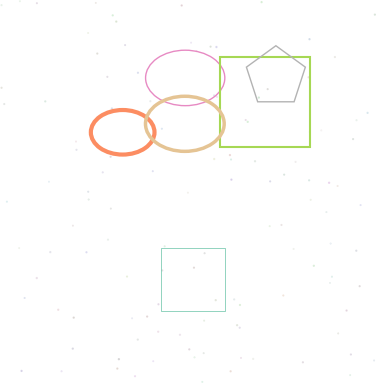[{"shape": "square", "thickness": 0.5, "radius": 0.41, "center": [0.502, 0.273]}, {"shape": "oval", "thickness": 3, "radius": 0.41, "center": [0.319, 0.656]}, {"shape": "oval", "thickness": 1, "radius": 0.51, "center": [0.481, 0.798]}, {"shape": "square", "thickness": 1.5, "radius": 0.58, "center": [0.687, 0.735]}, {"shape": "oval", "thickness": 2.5, "radius": 0.51, "center": [0.48, 0.678]}, {"shape": "pentagon", "thickness": 1, "radius": 0.4, "center": [0.717, 0.801]}]